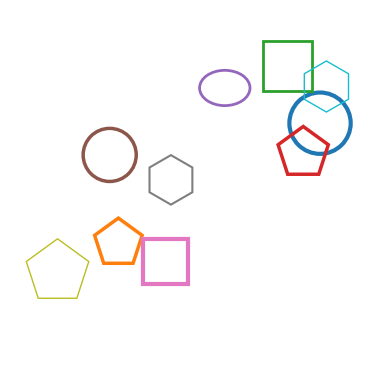[{"shape": "circle", "thickness": 3, "radius": 0.4, "center": [0.831, 0.68]}, {"shape": "pentagon", "thickness": 2.5, "radius": 0.32, "center": [0.308, 0.369]}, {"shape": "square", "thickness": 2, "radius": 0.32, "center": [0.747, 0.828]}, {"shape": "pentagon", "thickness": 2.5, "radius": 0.34, "center": [0.788, 0.603]}, {"shape": "oval", "thickness": 2, "radius": 0.33, "center": [0.584, 0.772]}, {"shape": "circle", "thickness": 2.5, "radius": 0.34, "center": [0.285, 0.598]}, {"shape": "square", "thickness": 3, "radius": 0.29, "center": [0.43, 0.321]}, {"shape": "hexagon", "thickness": 1.5, "radius": 0.32, "center": [0.444, 0.533]}, {"shape": "pentagon", "thickness": 1, "radius": 0.43, "center": [0.149, 0.294]}, {"shape": "hexagon", "thickness": 1, "radius": 0.33, "center": [0.848, 0.775]}]